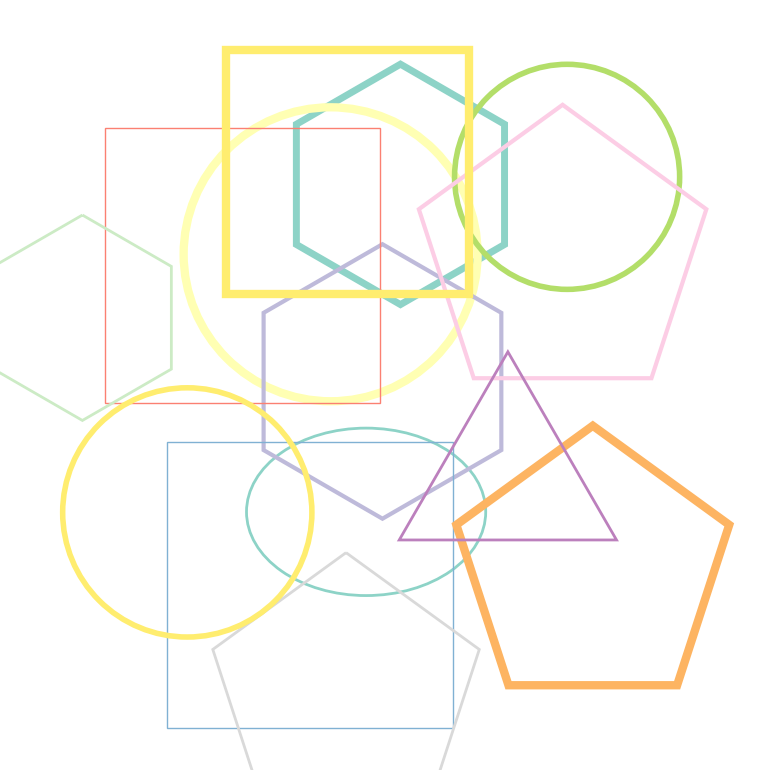[{"shape": "hexagon", "thickness": 2.5, "radius": 0.78, "center": [0.52, 0.761]}, {"shape": "oval", "thickness": 1, "radius": 0.78, "center": [0.475, 0.335]}, {"shape": "circle", "thickness": 3, "radius": 0.95, "center": [0.429, 0.67]}, {"shape": "hexagon", "thickness": 1.5, "radius": 0.89, "center": [0.497, 0.505]}, {"shape": "square", "thickness": 0.5, "radius": 0.89, "center": [0.315, 0.655]}, {"shape": "square", "thickness": 0.5, "radius": 0.93, "center": [0.402, 0.24]}, {"shape": "pentagon", "thickness": 3, "radius": 0.93, "center": [0.77, 0.261]}, {"shape": "circle", "thickness": 2, "radius": 0.73, "center": [0.736, 0.77]}, {"shape": "pentagon", "thickness": 1.5, "radius": 0.98, "center": [0.731, 0.668]}, {"shape": "pentagon", "thickness": 1, "radius": 0.91, "center": [0.449, 0.1]}, {"shape": "triangle", "thickness": 1, "radius": 0.81, "center": [0.66, 0.38]}, {"shape": "hexagon", "thickness": 1, "radius": 0.67, "center": [0.107, 0.587]}, {"shape": "square", "thickness": 3, "radius": 0.79, "center": [0.451, 0.777]}, {"shape": "circle", "thickness": 2, "radius": 0.81, "center": [0.243, 0.335]}]